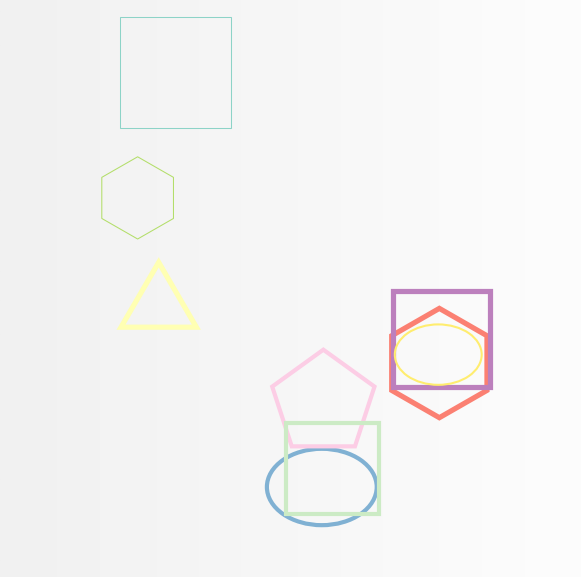[{"shape": "square", "thickness": 0.5, "radius": 0.48, "center": [0.302, 0.873]}, {"shape": "triangle", "thickness": 2.5, "radius": 0.37, "center": [0.273, 0.47]}, {"shape": "hexagon", "thickness": 2.5, "radius": 0.47, "center": [0.756, 0.37]}, {"shape": "oval", "thickness": 2, "radius": 0.47, "center": [0.554, 0.156]}, {"shape": "hexagon", "thickness": 0.5, "radius": 0.36, "center": [0.237, 0.656]}, {"shape": "pentagon", "thickness": 2, "radius": 0.46, "center": [0.556, 0.301]}, {"shape": "square", "thickness": 2.5, "radius": 0.41, "center": [0.76, 0.412]}, {"shape": "square", "thickness": 2, "radius": 0.4, "center": [0.572, 0.188]}, {"shape": "oval", "thickness": 1, "radius": 0.37, "center": [0.754, 0.385]}]